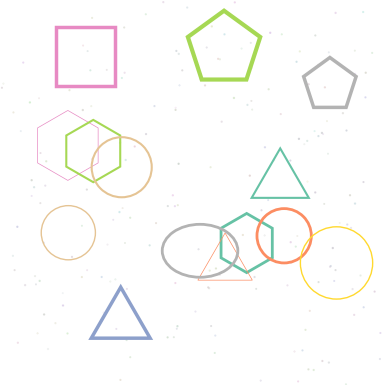[{"shape": "triangle", "thickness": 1.5, "radius": 0.43, "center": [0.728, 0.529]}, {"shape": "hexagon", "thickness": 2, "radius": 0.38, "center": [0.641, 0.369]}, {"shape": "circle", "thickness": 2, "radius": 0.35, "center": [0.738, 0.388]}, {"shape": "triangle", "thickness": 0.5, "radius": 0.41, "center": [0.585, 0.313]}, {"shape": "triangle", "thickness": 2.5, "radius": 0.44, "center": [0.314, 0.166]}, {"shape": "square", "thickness": 2.5, "radius": 0.38, "center": [0.222, 0.853]}, {"shape": "hexagon", "thickness": 0.5, "radius": 0.45, "center": [0.176, 0.622]}, {"shape": "hexagon", "thickness": 1.5, "radius": 0.4, "center": [0.242, 0.608]}, {"shape": "pentagon", "thickness": 3, "radius": 0.49, "center": [0.582, 0.873]}, {"shape": "circle", "thickness": 1, "radius": 0.47, "center": [0.874, 0.317]}, {"shape": "circle", "thickness": 1.5, "radius": 0.39, "center": [0.316, 0.566]}, {"shape": "circle", "thickness": 1, "radius": 0.35, "center": [0.177, 0.396]}, {"shape": "oval", "thickness": 2, "radius": 0.49, "center": [0.52, 0.349]}, {"shape": "pentagon", "thickness": 2.5, "radius": 0.36, "center": [0.857, 0.779]}]